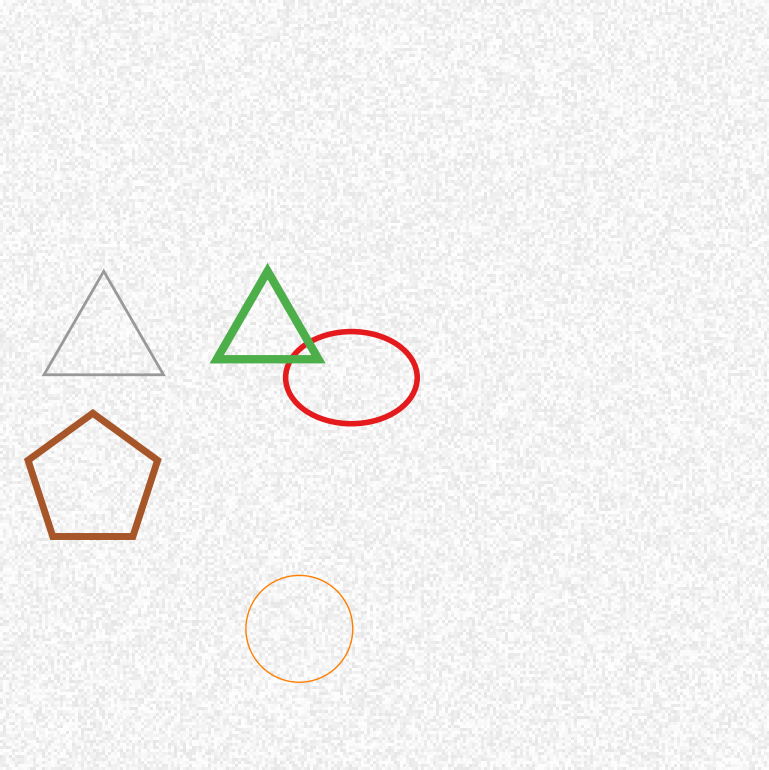[{"shape": "oval", "thickness": 2, "radius": 0.43, "center": [0.456, 0.51]}, {"shape": "triangle", "thickness": 3, "radius": 0.38, "center": [0.348, 0.572]}, {"shape": "circle", "thickness": 0.5, "radius": 0.35, "center": [0.389, 0.183]}, {"shape": "pentagon", "thickness": 2.5, "radius": 0.44, "center": [0.121, 0.375]}, {"shape": "triangle", "thickness": 1, "radius": 0.45, "center": [0.135, 0.558]}]